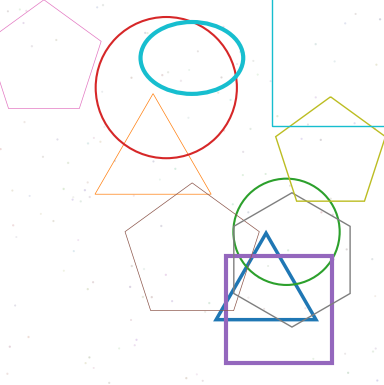[{"shape": "triangle", "thickness": 2.5, "radius": 0.75, "center": [0.691, 0.245]}, {"shape": "triangle", "thickness": 0.5, "radius": 0.87, "center": [0.398, 0.583]}, {"shape": "circle", "thickness": 1.5, "radius": 0.69, "center": [0.744, 0.398]}, {"shape": "circle", "thickness": 1.5, "radius": 0.92, "center": [0.432, 0.772]}, {"shape": "square", "thickness": 3, "radius": 0.69, "center": [0.725, 0.196]}, {"shape": "pentagon", "thickness": 0.5, "radius": 0.92, "center": [0.499, 0.342]}, {"shape": "pentagon", "thickness": 0.5, "radius": 0.78, "center": [0.114, 0.844]}, {"shape": "hexagon", "thickness": 1, "radius": 0.87, "center": [0.758, 0.325]}, {"shape": "pentagon", "thickness": 1, "radius": 0.75, "center": [0.859, 0.599]}, {"shape": "oval", "thickness": 3, "radius": 0.67, "center": [0.498, 0.849]}, {"shape": "square", "thickness": 1, "radius": 0.9, "center": [0.887, 0.854]}]